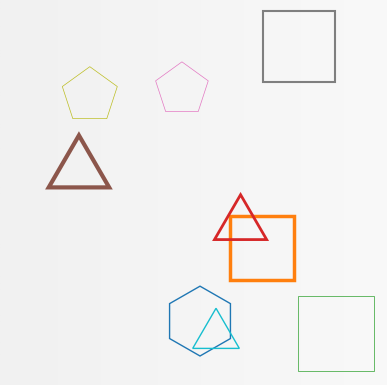[{"shape": "hexagon", "thickness": 1, "radius": 0.45, "center": [0.516, 0.166]}, {"shape": "square", "thickness": 2.5, "radius": 0.41, "center": [0.676, 0.356]}, {"shape": "square", "thickness": 0.5, "radius": 0.49, "center": [0.866, 0.134]}, {"shape": "triangle", "thickness": 2, "radius": 0.39, "center": [0.621, 0.417]}, {"shape": "triangle", "thickness": 3, "radius": 0.45, "center": [0.204, 0.558]}, {"shape": "pentagon", "thickness": 0.5, "radius": 0.36, "center": [0.47, 0.768]}, {"shape": "square", "thickness": 1.5, "radius": 0.46, "center": [0.772, 0.879]}, {"shape": "pentagon", "thickness": 0.5, "radius": 0.37, "center": [0.232, 0.752]}, {"shape": "triangle", "thickness": 1, "radius": 0.35, "center": [0.557, 0.13]}]